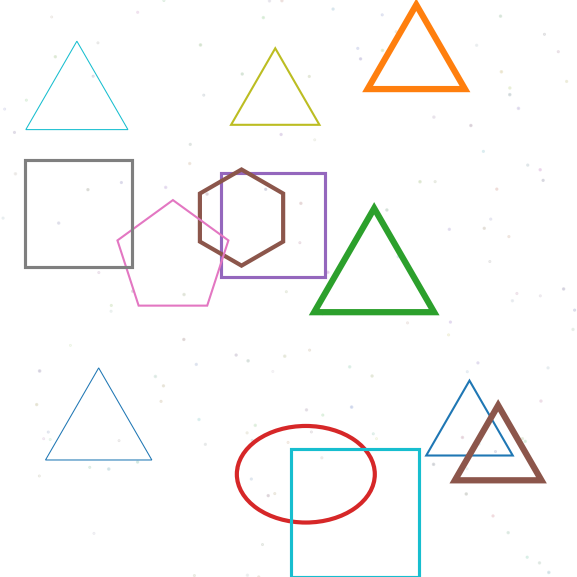[{"shape": "triangle", "thickness": 0.5, "radius": 0.53, "center": [0.171, 0.256]}, {"shape": "triangle", "thickness": 1, "radius": 0.43, "center": [0.813, 0.254]}, {"shape": "triangle", "thickness": 3, "radius": 0.49, "center": [0.721, 0.894]}, {"shape": "triangle", "thickness": 3, "radius": 0.6, "center": [0.648, 0.519]}, {"shape": "oval", "thickness": 2, "radius": 0.6, "center": [0.53, 0.178]}, {"shape": "square", "thickness": 1.5, "radius": 0.45, "center": [0.473, 0.61]}, {"shape": "hexagon", "thickness": 2, "radius": 0.42, "center": [0.418, 0.622]}, {"shape": "triangle", "thickness": 3, "radius": 0.43, "center": [0.863, 0.211]}, {"shape": "pentagon", "thickness": 1, "radius": 0.51, "center": [0.299, 0.552]}, {"shape": "square", "thickness": 1.5, "radius": 0.46, "center": [0.136, 0.629]}, {"shape": "triangle", "thickness": 1, "radius": 0.44, "center": [0.477, 0.827]}, {"shape": "square", "thickness": 1.5, "radius": 0.56, "center": [0.615, 0.111]}, {"shape": "triangle", "thickness": 0.5, "radius": 0.51, "center": [0.133, 0.826]}]